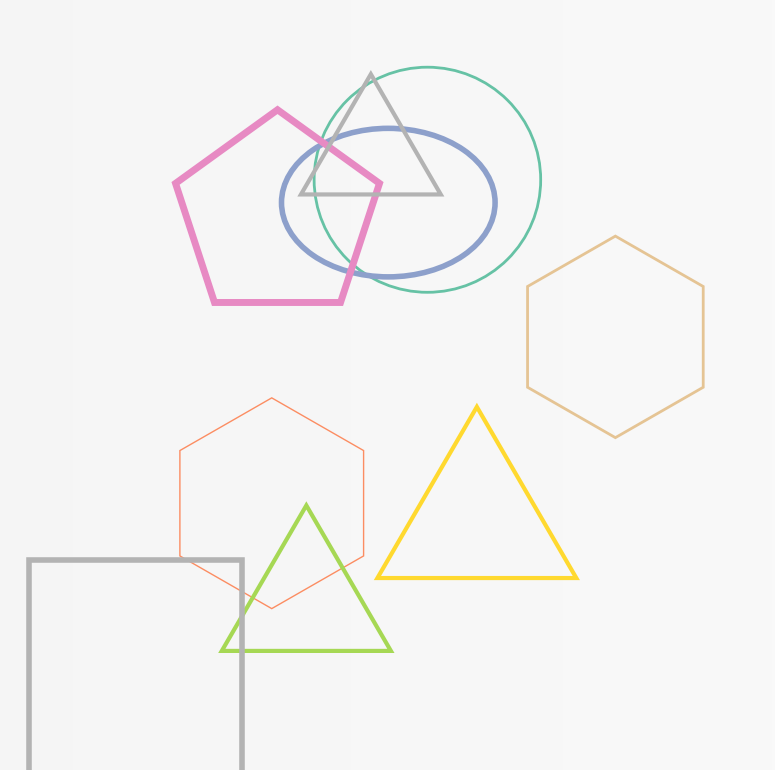[{"shape": "circle", "thickness": 1, "radius": 0.73, "center": [0.551, 0.767]}, {"shape": "hexagon", "thickness": 0.5, "radius": 0.68, "center": [0.351, 0.346]}, {"shape": "oval", "thickness": 2, "radius": 0.69, "center": [0.501, 0.737]}, {"shape": "pentagon", "thickness": 2.5, "radius": 0.69, "center": [0.358, 0.719]}, {"shape": "triangle", "thickness": 1.5, "radius": 0.63, "center": [0.395, 0.218]}, {"shape": "triangle", "thickness": 1.5, "radius": 0.74, "center": [0.615, 0.323]}, {"shape": "hexagon", "thickness": 1, "radius": 0.65, "center": [0.794, 0.562]}, {"shape": "square", "thickness": 2, "radius": 0.69, "center": [0.175, 0.136]}, {"shape": "triangle", "thickness": 1.5, "radius": 0.52, "center": [0.479, 0.8]}]